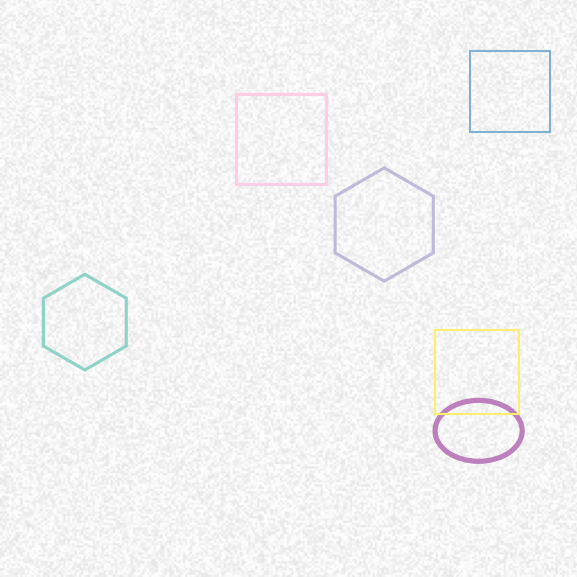[{"shape": "hexagon", "thickness": 1.5, "radius": 0.41, "center": [0.147, 0.441]}, {"shape": "hexagon", "thickness": 1.5, "radius": 0.49, "center": [0.665, 0.61]}, {"shape": "square", "thickness": 1, "radius": 0.35, "center": [0.883, 0.841]}, {"shape": "square", "thickness": 1.5, "radius": 0.39, "center": [0.486, 0.758]}, {"shape": "oval", "thickness": 2.5, "radius": 0.38, "center": [0.829, 0.253]}, {"shape": "square", "thickness": 1, "radius": 0.36, "center": [0.826, 0.355]}]